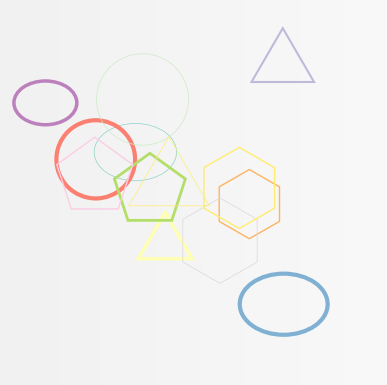[{"shape": "oval", "thickness": 0.5, "radius": 0.53, "center": [0.349, 0.605]}, {"shape": "triangle", "thickness": 2.5, "radius": 0.4, "center": [0.426, 0.368]}, {"shape": "triangle", "thickness": 1.5, "radius": 0.47, "center": [0.73, 0.834]}, {"shape": "circle", "thickness": 3, "radius": 0.51, "center": [0.247, 0.586]}, {"shape": "oval", "thickness": 3, "radius": 0.57, "center": [0.732, 0.21]}, {"shape": "hexagon", "thickness": 1, "radius": 0.45, "center": [0.644, 0.47]}, {"shape": "pentagon", "thickness": 2, "radius": 0.48, "center": [0.387, 0.506]}, {"shape": "pentagon", "thickness": 1, "radius": 0.52, "center": [0.245, 0.541]}, {"shape": "hexagon", "thickness": 0.5, "radius": 0.55, "center": [0.568, 0.375]}, {"shape": "oval", "thickness": 2.5, "radius": 0.41, "center": [0.117, 0.733]}, {"shape": "circle", "thickness": 0.5, "radius": 0.59, "center": [0.368, 0.742]}, {"shape": "hexagon", "thickness": 1, "radius": 0.53, "center": [0.617, 0.512]}, {"shape": "triangle", "thickness": 0.5, "radius": 0.6, "center": [0.436, 0.525]}]